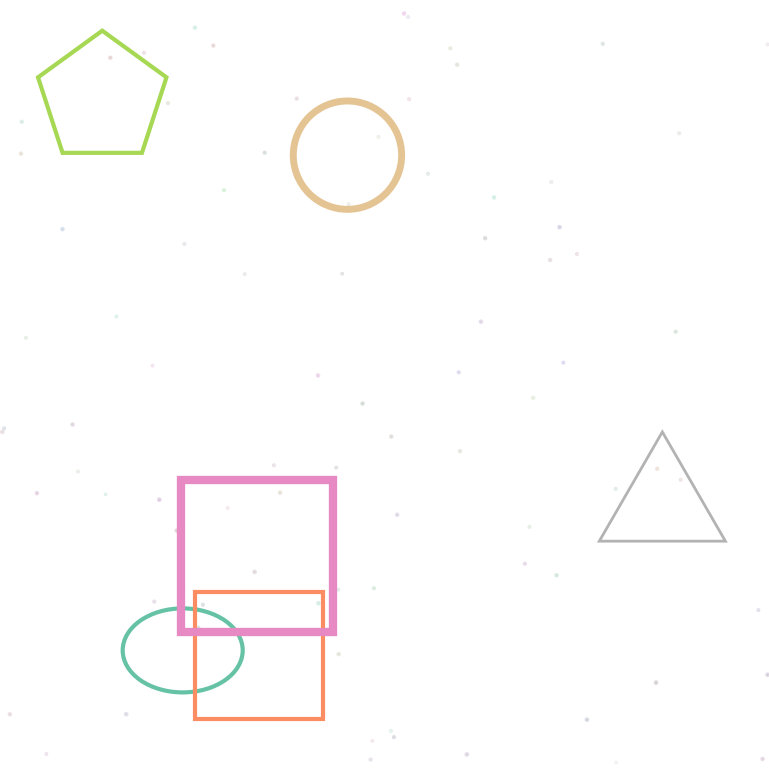[{"shape": "oval", "thickness": 1.5, "radius": 0.39, "center": [0.237, 0.155]}, {"shape": "square", "thickness": 1.5, "radius": 0.41, "center": [0.336, 0.149]}, {"shape": "square", "thickness": 3, "radius": 0.49, "center": [0.334, 0.278]}, {"shape": "pentagon", "thickness": 1.5, "radius": 0.44, "center": [0.133, 0.872]}, {"shape": "circle", "thickness": 2.5, "radius": 0.35, "center": [0.451, 0.798]}, {"shape": "triangle", "thickness": 1, "radius": 0.47, "center": [0.86, 0.344]}]